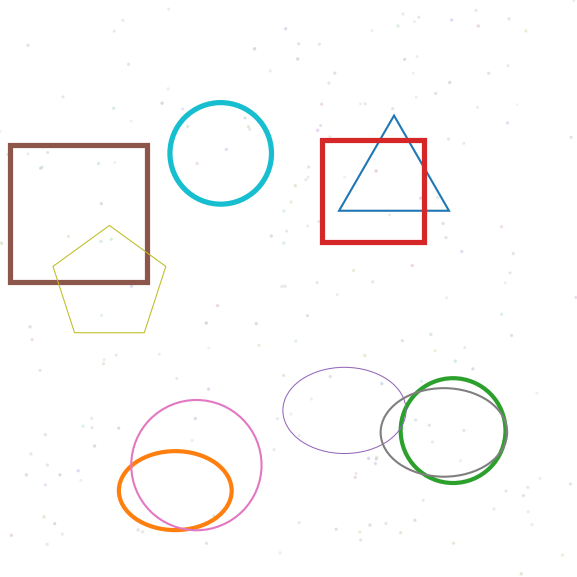[{"shape": "triangle", "thickness": 1, "radius": 0.55, "center": [0.682, 0.689]}, {"shape": "oval", "thickness": 2, "radius": 0.49, "center": [0.304, 0.15]}, {"shape": "circle", "thickness": 2, "radius": 0.45, "center": [0.785, 0.254]}, {"shape": "square", "thickness": 2.5, "radius": 0.45, "center": [0.646, 0.668]}, {"shape": "oval", "thickness": 0.5, "radius": 0.53, "center": [0.596, 0.288]}, {"shape": "square", "thickness": 2.5, "radius": 0.59, "center": [0.135, 0.629]}, {"shape": "circle", "thickness": 1, "radius": 0.56, "center": [0.34, 0.194]}, {"shape": "oval", "thickness": 1, "radius": 0.55, "center": [0.769, 0.25]}, {"shape": "pentagon", "thickness": 0.5, "radius": 0.51, "center": [0.189, 0.506]}, {"shape": "circle", "thickness": 2.5, "radius": 0.44, "center": [0.382, 0.734]}]